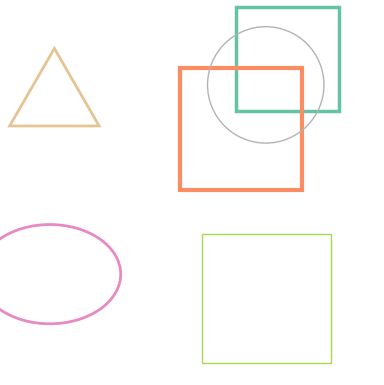[{"shape": "square", "thickness": 2.5, "radius": 0.67, "center": [0.747, 0.846]}, {"shape": "square", "thickness": 3, "radius": 0.79, "center": [0.625, 0.664]}, {"shape": "oval", "thickness": 2, "radius": 0.92, "center": [0.129, 0.288]}, {"shape": "square", "thickness": 1, "radius": 0.84, "center": [0.692, 0.224]}, {"shape": "triangle", "thickness": 2, "radius": 0.67, "center": [0.141, 0.74]}, {"shape": "circle", "thickness": 1, "radius": 0.76, "center": [0.69, 0.779]}]